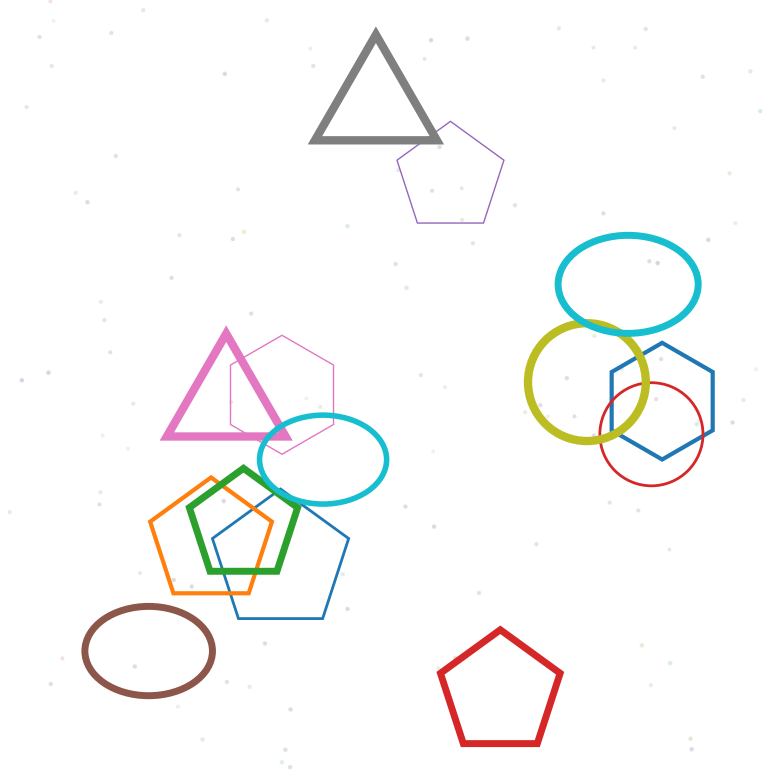[{"shape": "hexagon", "thickness": 1.5, "radius": 0.38, "center": [0.86, 0.479]}, {"shape": "pentagon", "thickness": 1, "radius": 0.47, "center": [0.364, 0.272]}, {"shape": "pentagon", "thickness": 1.5, "radius": 0.42, "center": [0.274, 0.297]}, {"shape": "pentagon", "thickness": 2.5, "radius": 0.37, "center": [0.316, 0.318]}, {"shape": "pentagon", "thickness": 2.5, "radius": 0.41, "center": [0.65, 0.1]}, {"shape": "circle", "thickness": 1, "radius": 0.33, "center": [0.846, 0.436]}, {"shape": "pentagon", "thickness": 0.5, "radius": 0.37, "center": [0.585, 0.769]}, {"shape": "oval", "thickness": 2.5, "radius": 0.41, "center": [0.193, 0.154]}, {"shape": "triangle", "thickness": 3, "radius": 0.45, "center": [0.294, 0.478]}, {"shape": "hexagon", "thickness": 0.5, "radius": 0.39, "center": [0.366, 0.487]}, {"shape": "triangle", "thickness": 3, "radius": 0.46, "center": [0.488, 0.863]}, {"shape": "circle", "thickness": 3, "radius": 0.38, "center": [0.762, 0.504]}, {"shape": "oval", "thickness": 2.5, "radius": 0.45, "center": [0.816, 0.631]}, {"shape": "oval", "thickness": 2, "radius": 0.41, "center": [0.42, 0.403]}]